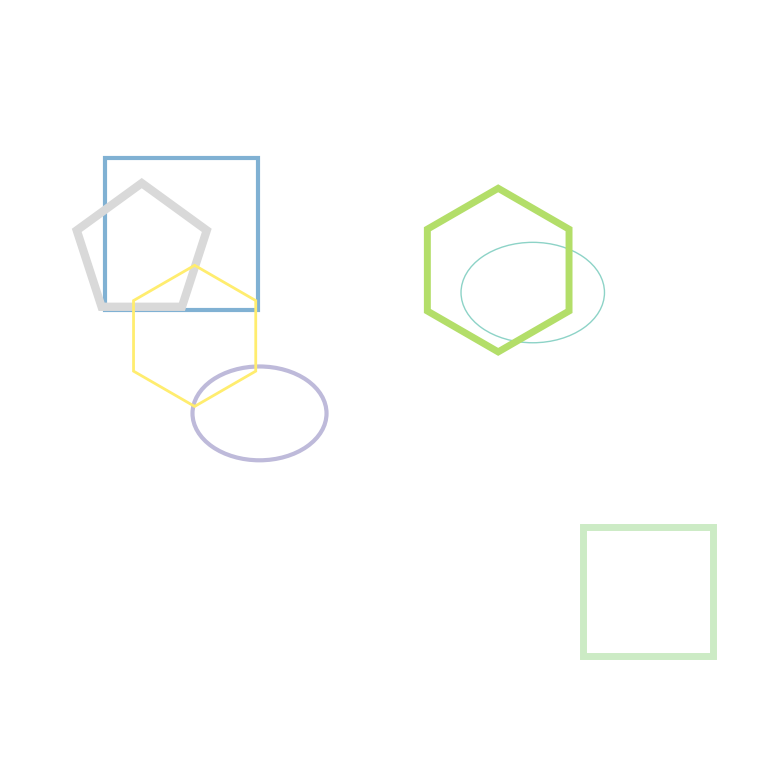[{"shape": "oval", "thickness": 0.5, "radius": 0.47, "center": [0.692, 0.62]}, {"shape": "oval", "thickness": 1.5, "radius": 0.44, "center": [0.337, 0.463]}, {"shape": "square", "thickness": 1.5, "radius": 0.49, "center": [0.236, 0.696]}, {"shape": "hexagon", "thickness": 2.5, "radius": 0.53, "center": [0.647, 0.649]}, {"shape": "pentagon", "thickness": 3, "radius": 0.44, "center": [0.184, 0.673]}, {"shape": "square", "thickness": 2.5, "radius": 0.42, "center": [0.842, 0.232]}, {"shape": "hexagon", "thickness": 1, "radius": 0.46, "center": [0.253, 0.564]}]